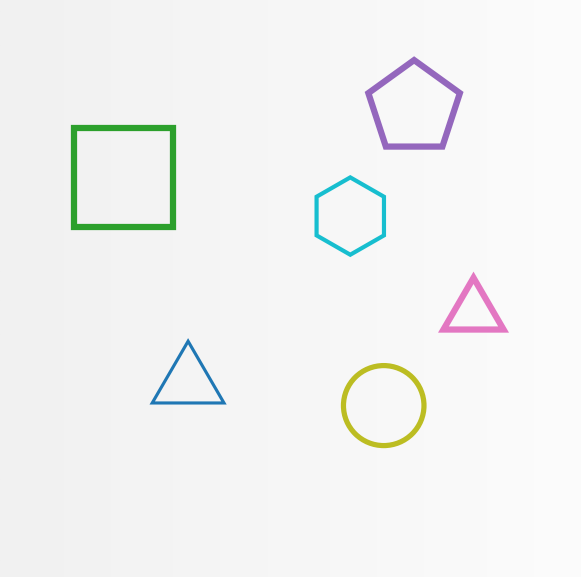[{"shape": "triangle", "thickness": 1.5, "radius": 0.36, "center": [0.324, 0.337]}, {"shape": "square", "thickness": 3, "radius": 0.43, "center": [0.212, 0.692]}, {"shape": "pentagon", "thickness": 3, "radius": 0.41, "center": [0.712, 0.812]}, {"shape": "triangle", "thickness": 3, "radius": 0.3, "center": [0.815, 0.458]}, {"shape": "circle", "thickness": 2.5, "radius": 0.35, "center": [0.66, 0.297]}, {"shape": "hexagon", "thickness": 2, "radius": 0.33, "center": [0.603, 0.625]}]